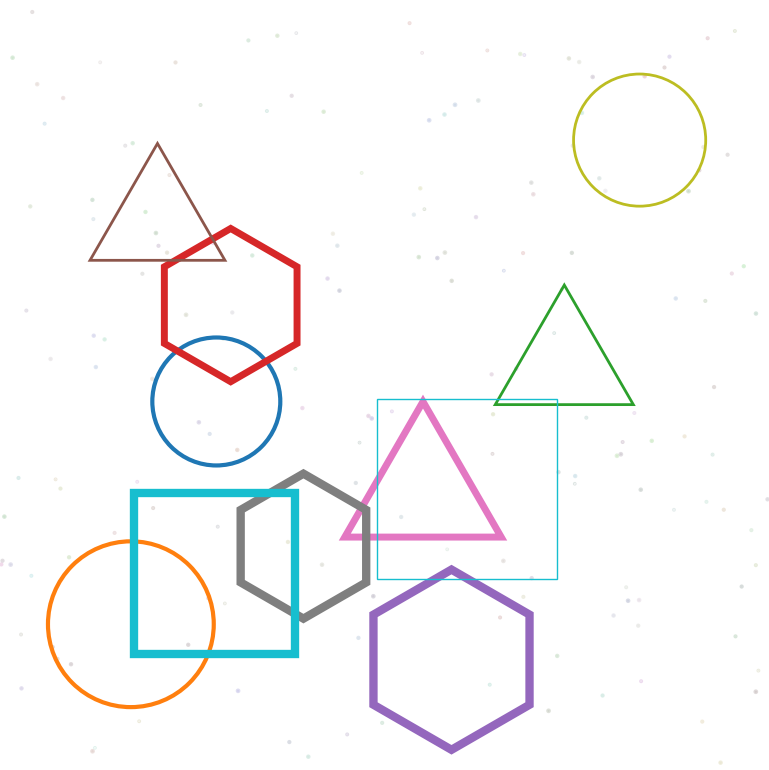[{"shape": "circle", "thickness": 1.5, "radius": 0.42, "center": [0.281, 0.479]}, {"shape": "circle", "thickness": 1.5, "radius": 0.54, "center": [0.17, 0.189]}, {"shape": "triangle", "thickness": 1, "radius": 0.52, "center": [0.733, 0.526]}, {"shape": "hexagon", "thickness": 2.5, "radius": 0.5, "center": [0.3, 0.604]}, {"shape": "hexagon", "thickness": 3, "radius": 0.59, "center": [0.586, 0.143]}, {"shape": "triangle", "thickness": 1, "radius": 0.51, "center": [0.205, 0.713]}, {"shape": "triangle", "thickness": 2.5, "radius": 0.59, "center": [0.549, 0.361]}, {"shape": "hexagon", "thickness": 3, "radius": 0.47, "center": [0.394, 0.291]}, {"shape": "circle", "thickness": 1, "radius": 0.43, "center": [0.831, 0.818]}, {"shape": "square", "thickness": 3, "radius": 0.52, "center": [0.279, 0.256]}, {"shape": "square", "thickness": 0.5, "radius": 0.58, "center": [0.607, 0.365]}]